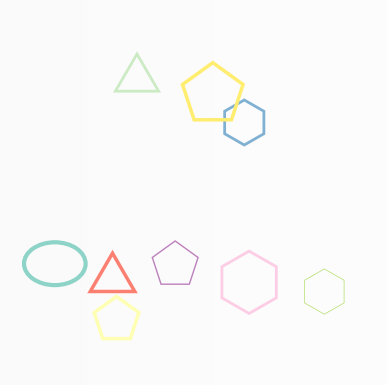[{"shape": "oval", "thickness": 3, "radius": 0.4, "center": [0.141, 0.315]}, {"shape": "pentagon", "thickness": 2.5, "radius": 0.3, "center": [0.301, 0.169]}, {"shape": "triangle", "thickness": 2.5, "radius": 0.33, "center": [0.29, 0.276]}, {"shape": "hexagon", "thickness": 2, "radius": 0.29, "center": [0.63, 0.682]}, {"shape": "hexagon", "thickness": 0.5, "radius": 0.29, "center": [0.837, 0.243]}, {"shape": "hexagon", "thickness": 2, "radius": 0.4, "center": [0.643, 0.267]}, {"shape": "pentagon", "thickness": 1, "radius": 0.31, "center": [0.452, 0.312]}, {"shape": "triangle", "thickness": 2, "radius": 0.32, "center": [0.354, 0.795]}, {"shape": "pentagon", "thickness": 2.5, "radius": 0.41, "center": [0.549, 0.755]}]